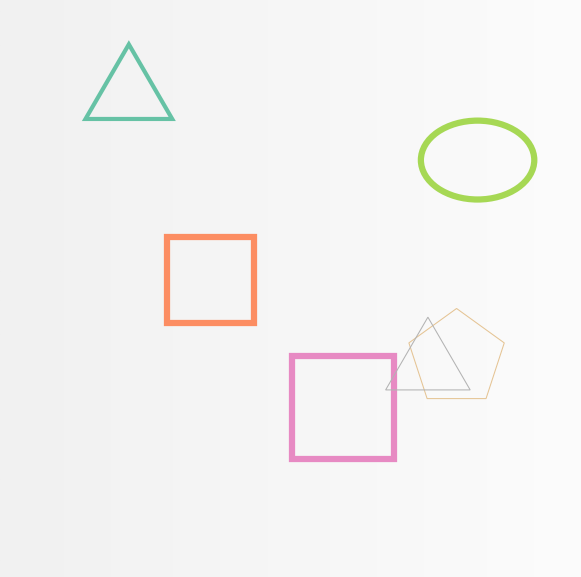[{"shape": "triangle", "thickness": 2, "radius": 0.43, "center": [0.222, 0.836]}, {"shape": "square", "thickness": 3, "radius": 0.37, "center": [0.362, 0.515]}, {"shape": "square", "thickness": 3, "radius": 0.44, "center": [0.59, 0.294]}, {"shape": "oval", "thickness": 3, "radius": 0.49, "center": [0.822, 0.722]}, {"shape": "pentagon", "thickness": 0.5, "radius": 0.43, "center": [0.786, 0.379]}, {"shape": "triangle", "thickness": 0.5, "radius": 0.42, "center": [0.736, 0.366]}]